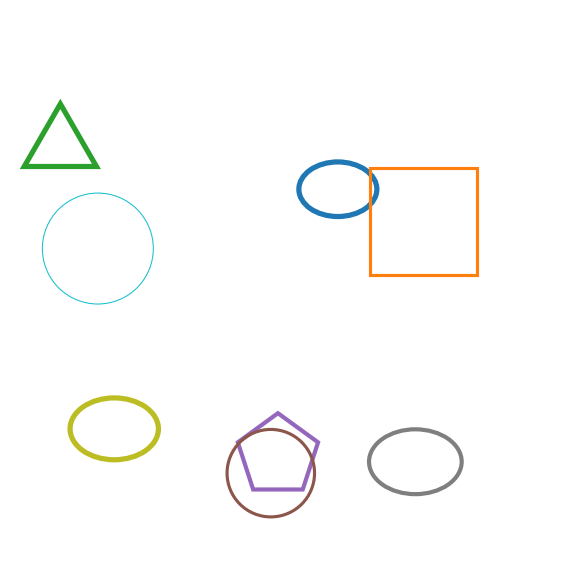[{"shape": "oval", "thickness": 2.5, "radius": 0.34, "center": [0.585, 0.671]}, {"shape": "square", "thickness": 1.5, "radius": 0.46, "center": [0.734, 0.616]}, {"shape": "triangle", "thickness": 2.5, "radius": 0.36, "center": [0.104, 0.747]}, {"shape": "pentagon", "thickness": 2, "radius": 0.37, "center": [0.481, 0.211]}, {"shape": "circle", "thickness": 1.5, "radius": 0.38, "center": [0.469, 0.18]}, {"shape": "oval", "thickness": 2, "radius": 0.4, "center": [0.719, 0.2]}, {"shape": "oval", "thickness": 2.5, "radius": 0.38, "center": [0.198, 0.257]}, {"shape": "circle", "thickness": 0.5, "radius": 0.48, "center": [0.169, 0.569]}]